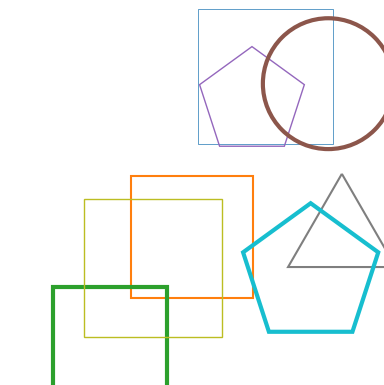[{"shape": "square", "thickness": 0.5, "radius": 0.88, "center": [0.69, 0.801]}, {"shape": "square", "thickness": 1.5, "radius": 0.79, "center": [0.499, 0.384]}, {"shape": "square", "thickness": 3, "radius": 0.74, "center": [0.286, 0.106]}, {"shape": "pentagon", "thickness": 1, "radius": 0.72, "center": [0.654, 0.736]}, {"shape": "circle", "thickness": 3, "radius": 0.85, "center": [0.853, 0.783]}, {"shape": "triangle", "thickness": 1.5, "radius": 0.81, "center": [0.888, 0.387]}, {"shape": "square", "thickness": 1, "radius": 0.9, "center": [0.398, 0.304]}, {"shape": "pentagon", "thickness": 3, "radius": 0.92, "center": [0.807, 0.288]}]